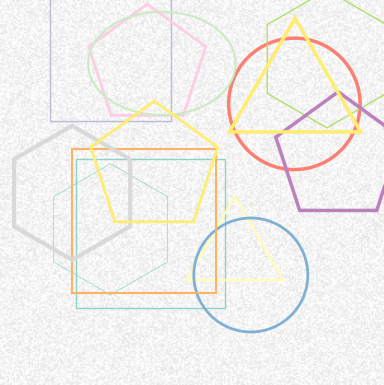[{"shape": "hexagon", "thickness": 0.5, "radius": 0.85, "center": [0.287, 0.404]}, {"shape": "square", "thickness": 1, "radius": 0.97, "center": [0.391, 0.393]}, {"shape": "triangle", "thickness": 1.5, "radius": 0.73, "center": [0.61, 0.345]}, {"shape": "square", "thickness": 1, "radius": 0.79, "center": [0.287, 0.845]}, {"shape": "circle", "thickness": 2.5, "radius": 0.85, "center": [0.765, 0.73]}, {"shape": "circle", "thickness": 2, "radius": 0.74, "center": [0.651, 0.286]}, {"shape": "square", "thickness": 1.5, "radius": 0.94, "center": [0.374, 0.426]}, {"shape": "hexagon", "thickness": 1, "radius": 0.89, "center": [0.849, 0.847]}, {"shape": "pentagon", "thickness": 2, "radius": 0.8, "center": [0.382, 0.83]}, {"shape": "hexagon", "thickness": 3, "radius": 0.87, "center": [0.187, 0.499]}, {"shape": "pentagon", "thickness": 2.5, "radius": 0.85, "center": [0.878, 0.591]}, {"shape": "oval", "thickness": 1.5, "radius": 0.96, "center": [0.42, 0.835]}, {"shape": "pentagon", "thickness": 2, "radius": 0.87, "center": [0.401, 0.564]}, {"shape": "triangle", "thickness": 2.5, "radius": 0.98, "center": [0.766, 0.756]}]